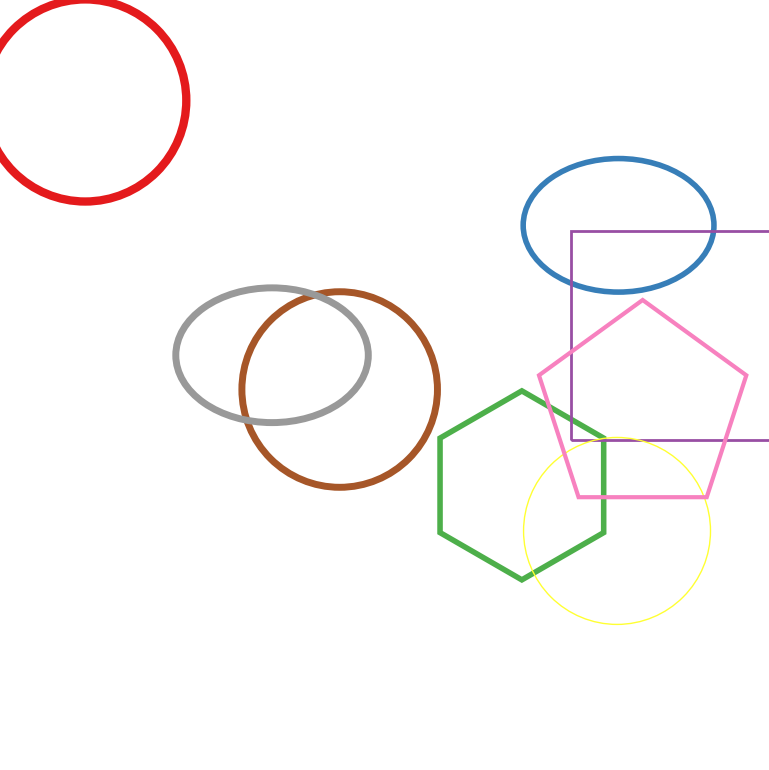[{"shape": "circle", "thickness": 3, "radius": 0.66, "center": [0.111, 0.87]}, {"shape": "oval", "thickness": 2, "radius": 0.62, "center": [0.803, 0.707]}, {"shape": "hexagon", "thickness": 2, "radius": 0.61, "center": [0.678, 0.37]}, {"shape": "square", "thickness": 1, "radius": 0.68, "center": [0.878, 0.564]}, {"shape": "circle", "thickness": 0.5, "radius": 0.61, "center": [0.801, 0.31]}, {"shape": "circle", "thickness": 2.5, "radius": 0.63, "center": [0.441, 0.494]}, {"shape": "pentagon", "thickness": 1.5, "radius": 0.71, "center": [0.835, 0.469]}, {"shape": "oval", "thickness": 2.5, "radius": 0.63, "center": [0.353, 0.539]}]